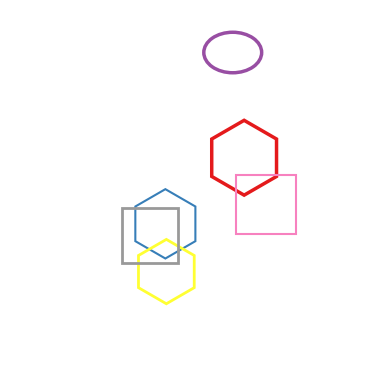[{"shape": "hexagon", "thickness": 2.5, "radius": 0.49, "center": [0.634, 0.59]}, {"shape": "hexagon", "thickness": 1.5, "radius": 0.45, "center": [0.43, 0.419]}, {"shape": "oval", "thickness": 2.5, "radius": 0.38, "center": [0.604, 0.864]}, {"shape": "hexagon", "thickness": 2, "radius": 0.42, "center": [0.432, 0.295]}, {"shape": "square", "thickness": 1.5, "radius": 0.39, "center": [0.69, 0.469]}, {"shape": "square", "thickness": 2, "radius": 0.36, "center": [0.389, 0.388]}]